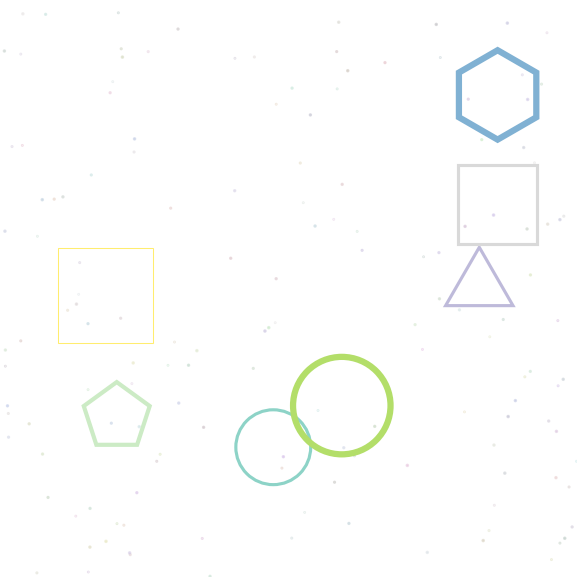[{"shape": "circle", "thickness": 1.5, "radius": 0.32, "center": [0.473, 0.225]}, {"shape": "triangle", "thickness": 1.5, "radius": 0.34, "center": [0.83, 0.504]}, {"shape": "hexagon", "thickness": 3, "radius": 0.39, "center": [0.862, 0.835]}, {"shape": "circle", "thickness": 3, "radius": 0.42, "center": [0.592, 0.297]}, {"shape": "square", "thickness": 1.5, "radius": 0.34, "center": [0.862, 0.645]}, {"shape": "pentagon", "thickness": 2, "radius": 0.3, "center": [0.202, 0.277]}, {"shape": "square", "thickness": 0.5, "radius": 0.41, "center": [0.183, 0.487]}]